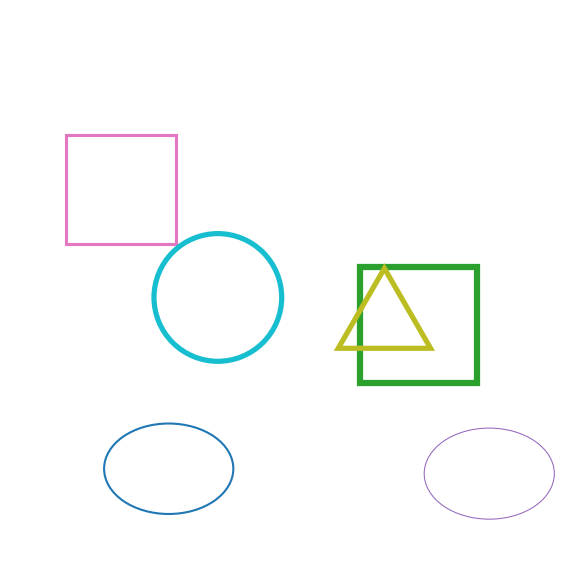[{"shape": "oval", "thickness": 1, "radius": 0.56, "center": [0.292, 0.187]}, {"shape": "square", "thickness": 3, "radius": 0.5, "center": [0.725, 0.436]}, {"shape": "oval", "thickness": 0.5, "radius": 0.56, "center": [0.847, 0.179]}, {"shape": "square", "thickness": 1.5, "radius": 0.47, "center": [0.209, 0.671]}, {"shape": "triangle", "thickness": 2.5, "radius": 0.46, "center": [0.666, 0.442]}, {"shape": "circle", "thickness": 2.5, "radius": 0.55, "center": [0.377, 0.484]}]